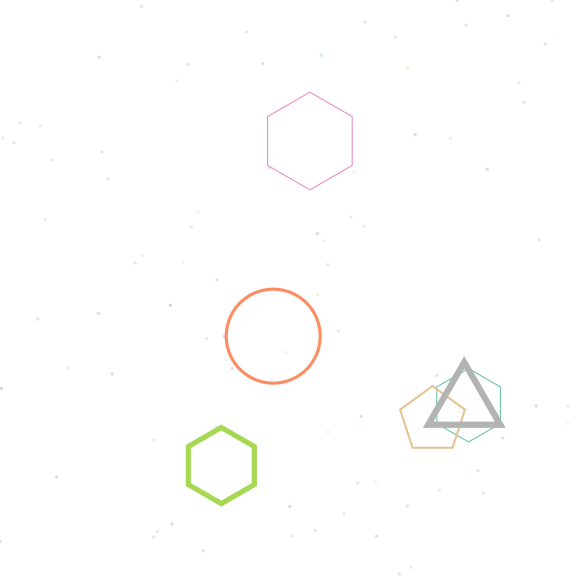[{"shape": "hexagon", "thickness": 0.5, "radius": 0.32, "center": [0.811, 0.297]}, {"shape": "circle", "thickness": 1.5, "radius": 0.41, "center": [0.473, 0.417]}, {"shape": "hexagon", "thickness": 0.5, "radius": 0.42, "center": [0.537, 0.755]}, {"shape": "hexagon", "thickness": 2.5, "radius": 0.33, "center": [0.383, 0.193]}, {"shape": "pentagon", "thickness": 1, "radius": 0.29, "center": [0.749, 0.272]}, {"shape": "triangle", "thickness": 3, "radius": 0.36, "center": [0.804, 0.3]}]